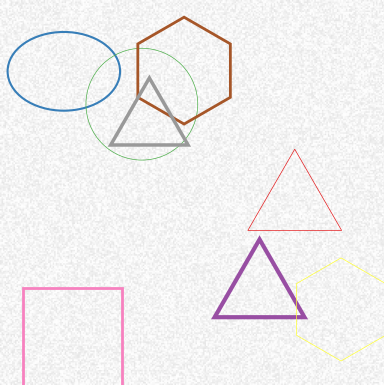[{"shape": "triangle", "thickness": 0.5, "radius": 0.7, "center": [0.766, 0.472]}, {"shape": "oval", "thickness": 1.5, "radius": 0.73, "center": [0.166, 0.815]}, {"shape": "circle", "thickness": 0.5, "radius": 0.73, "center": [0.368, 0.729]}, {"shape": "triangle", "thickness": 3, "radius": 0.67, "center": [0.674, 0.243]}, {"shape": "hexagon", "thickness": 0.5, "radius": 0.67, "center": [0.886, 0.196]}, {"shape": "hexagon", "thickness": 2, "radius": 0.69, "center": [0.478, 0.817]}, {"shape": "square", "thickness": 2, "radius": 0.64, "center": [0.187, 0.123]}, {"shape": "triangle", "thickness": 2.5, "radius": 0.58, "center": [0.388, 0.681]}]